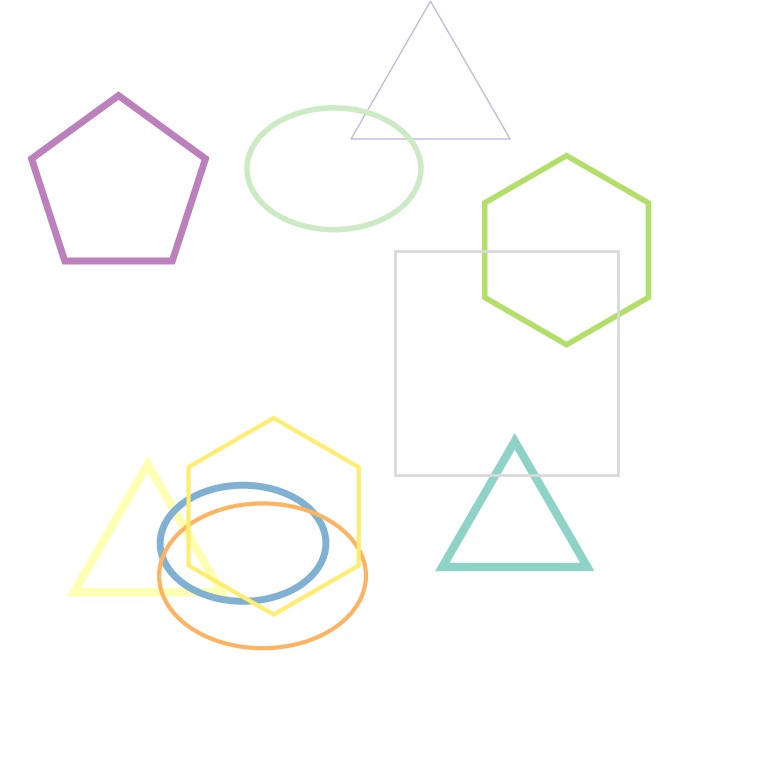[{"shape": "triangle", "thickness": 3, "radius": 0.54, "center": [0.669, 0.318]}, {"shape": "triangle", "thickness": 3, "radius": 0.55, "center": [0.192, 0.286]}, {"shape": "triangle", "thickness": 0.5, "radius": 0.6, "center": [0.559, 0.879]}, {"shape": "oval", "thickness": 2.5, "radius": 0.54, "center": [0.316, 0.294]}, {"shape": "oval", "thickness": 1.5, "radius": 0.67, "center": [0.341, 0.252]}, {"shape": "hexagon", "thickness": 2, "radius": 0.61, "center": [0.736, 0.675]}, {"shape": "square", "thickness": 1, "radius": 0.73, "center": [0.658, 0.529]}, {"shape": "pentagon", "thickness": 2.5, "radius": 0.59, "center": [0.154, 0.757]}, {"shape": "oval", "thickness": 2, "radius": 0.56, "center": [0.434, 0.781]}, {"shape": "hexagon", "thickness": 1.5, "radius": 0.64, "center": [0.355, 0.329]}]